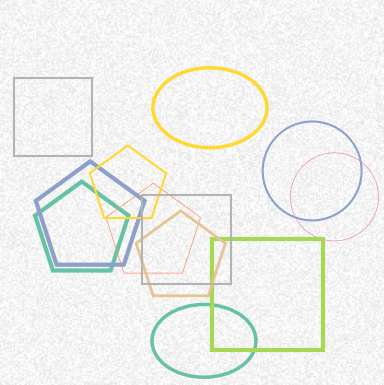[{"shape": "oval", "thickness": 2.5, "radius": 0.68, "center": [0.53, 0.115]}, {"shape": "pentagon", "thickness": 3, "radius": 0.64, "center": [0.212, 0.401]}, {"shape": "pentagon", "thickness": 0.5, "radius": 0.65, "center": [0.398, 0.395]}, {"shape": "circle", "thickness": 1.5, "radius": 0.64, "center": [0.811, 0.556]}, {"shape": "pentagon", "thickness": 3, "radius": 0.74, "center": [0.234, 0.432]}, {"shape": "circle", "thickness": 0.5, "radius": 0.57, "center": [0.869, 0.489]}, {"shape": "square", "thickness": 3, "radius": 0.72, "center": [0.694, 0.235]}, {"shape": "oval", "thickness": 2.5, "radius": 0.74, "center": [0.545, 0.72]}, {"shape": "pentagon", "thickness": 1.5, "radius": 0.52, "center": [0.332, 0.518]}, {"shape": "pentagon", "thickness": 2, "radius": 0.61, "center": [0.469, 0.33]}, {"shape": "square", "thickness": 1.5, "radius": 0.51, "center": [0.137, 0.695]}, {"shape": "square", "thickness": 1.5, "radius": 0.58, "center": [0.485, 0.378]}]